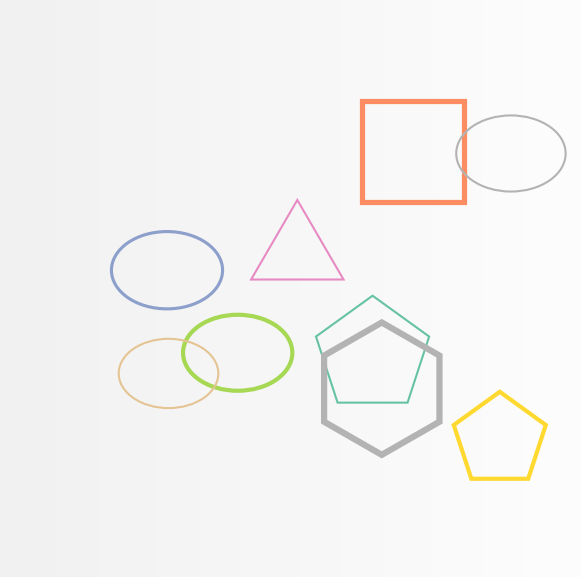[{"shape": "pentagon", "thickness": 1, "radius": 0.51, "center": [0.641, 0.385]}, {"shape": "square", "thickness": 2.5, "radius": 0.44, "center": [0.711, 0.737]}, {"shape": "oval", "thickness": 1.5, "radius": 0.48, "center": [0.287, 0.531]}, {"shape": "triangle", "thickness": 1, "radius": 0.46, "center": [0.512, 0.561]}, {"shape": "oval", "thickness": 2, "radius": 0.47, "center": [0.409, 0.388]}, {"shape": "pentagon", "thickness": 2, "radius": 0.42, "center": [0.86, 0.237]}, {"shape": "oval", "thickness": 1, "radius": 0.43, "center": [0.29, 0.352]}, {"shape": "oval", "thickness": 1, "radius": 0.47, "center": [0.879, 0.733]}, {"shape": "hexagon", "thickness": 3, "radius": 0.57, "center": [0.657, 0.326]}]